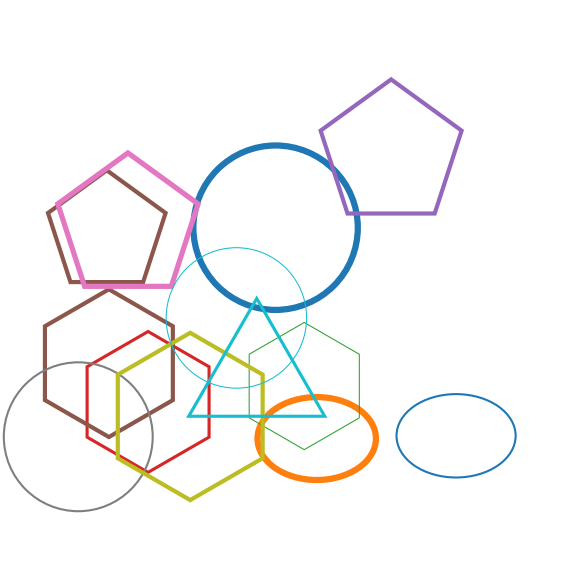[{"shape": "circle", "thickness": 3, "radius": 0.71, "center": [0.477, 0.605]}, {"shape": "oval", "thickness": 1, "radius": 0.52, "center": [0.79, 0.245]}, {"shape": "oval", "thickness": 3, "radius": 0.51, "center": [0.548, 0.24]}, {"shape": "hexagon", "thickness": 0.5, "radius": 0.55, "center": [0.527, 0.331]}, {"shape": "hexagon", "thickness": 1.5, "radius": 0.61, "center": [0.256, 0.303]}, {"shape": "pentagon", "thickness": 2, "radius": 0.64, "center": [0.677, 0.733]}, {"shape": "hexagon", "thickness": 2, "radius": 0.64, "center": [0.189, 0.37]}, {"shape": "pentagon", "thickness": 2, "radius": 0.54, "center": [0.185, 0.597]}, {"shape": "pentagon", "thickness": 2.5, "radius": 0.64, "center": [0.222, 0.607]}, {"shape": "circle", "thickness": 1, "radius": 0.64, "center": [0.136, 0.243]}, {"shape": "hexagon", "thickness": 2, "radius": 0.72, "center": [0.329, 0.278]}, {"shape": "triangle", "thickness": 1.5, "radius": 0.68, "center": [0.445, 0.346]}, {"shape": "circle", "thickness": 0.5, "radius": 0.61, "center": [0.409, 0.449]}]